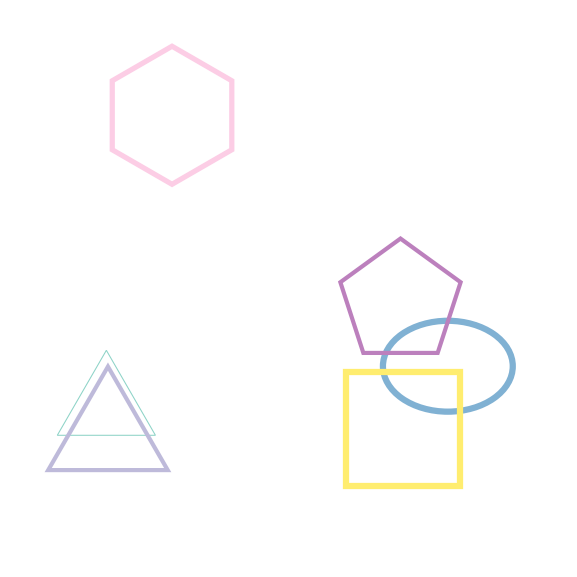[{"shape": "triangle", "thickness": 0.5, "radius": 0.49, "center": [0.184, 0.294]}, {"shape": "triangle", "thickness": 2, "radius": 0.6, "center": [0.187, 0.245]}, {"shape": "oval", "thickness": 3, "radius": 0.56, "center": [0.775, 0.365]}, {"shape": "hexagon", "thickness": 2.5, "radius": 0.6, "center": [0.298, 0.8]}, {"shape": "pentagon", "thickness": 2, "radius": 0.55, "center": [0.693, 0.477]}, {"shape": "square", "thickness": 3, "radius": 0.49, "center": [0.697, 0.257]}]